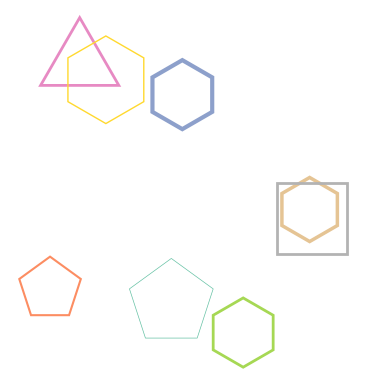[{"shape": "pentagon", "thickness": 0.5, "radius": 0.57, "center": [0.445, 0.214]}, {"shape": "pentagon", "thickness": 1.5, "radius": 0.42, "center": [0.13, 0.249]}, {"shape": "hexagon", "thickness": 3, "radius": 0.45, "center": [0.474, 0.754]}, {"shape": "triangle", "thickness": 2, "radius": 0.59, "center": [0.207, 0.837]}, {"shape": "hexagon", "thickness": 2, "radius": 0.45, "center": [0.632, 0.136]}, {"shape": "hexagon", "thickness": 1, "radius": 0.57, "center": [0.275, 0.793]}, {"shape": "hexagon", "thickness": 2.5, "radius": 0.42, "center": [0.804, 0.456]}, {"shape": "square", "thickness": 2, "radius": 0.46, "center": [0.81, 0.433]}]